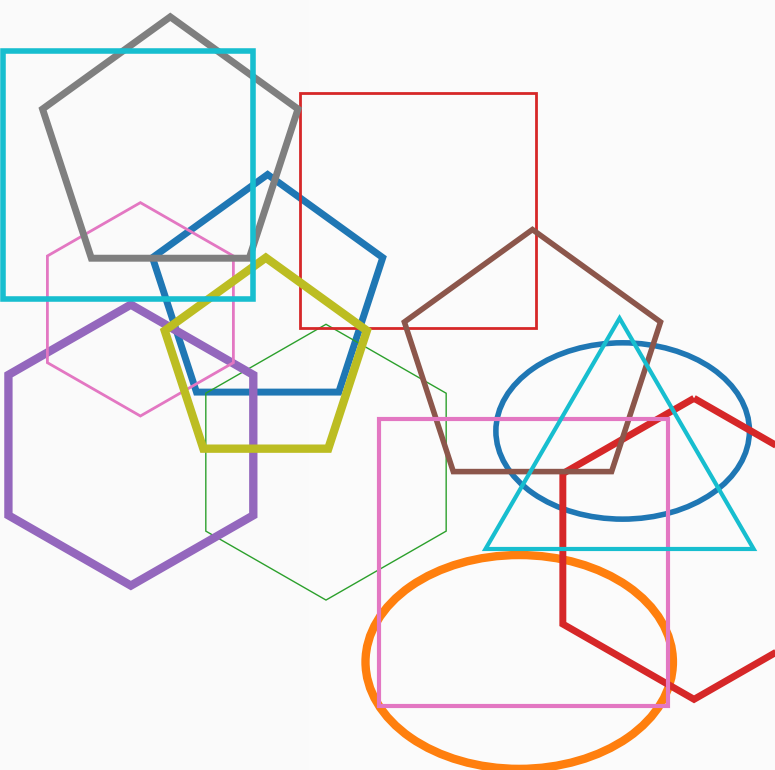[{"shape": "pentagon", "thickness": 2.5, "radius": 0.78, "center": [0.345, 0.617]}, {"shape": "oval", "thickness": 2, "radius": 0.82, "center": [0.803, 0.44]}, {"shape": "oval", "thickness": 3, "radius": 0.99, "center": [0.67, 0.14]}, {"shape": "hexagon", "thickness": 0.5, "radius": 0.9, "center": [0.421, 0.4]}, {"shape": "square", "thickness": 1, "radius": 0.76, "center": [0.539, 0.726]}, {"shape": "hexagon", "thickness": 2.5, "radius": 0.98, "center": [0.896, 0.287]}, {"shape": "hexagon", "thickness": 3, "radius": 0.91, "center": [0.169, 0.422]}, {"shape": "pentagon", "thickness": 2, "radius": 0.87, "center": [0.687, 0.528]}, {"shape": "hexagon", "thickness": 1, "radius": 0.69, "center": [0.181, 0.598]}, {"shape": "square", "thickness": 1.5, "radius": 0.93, "center": [0.675, 0.27]}, {"shape": "pentagon", "thickness": 2.5, "radius": 0.87, "center": [0.22, 0.805]}, {"shape": "pentagon", "thickness": 3, "radius": 0.69, "center": [0.343, 0.528]}, {"shape": "square", "thickness": 2, "radius": 0.81, "center": [0.165, 0.773]}, {"shape": "triangle", "thickness": 1.5, "radius": 1.0, "center": [0.799, 0.387]}]